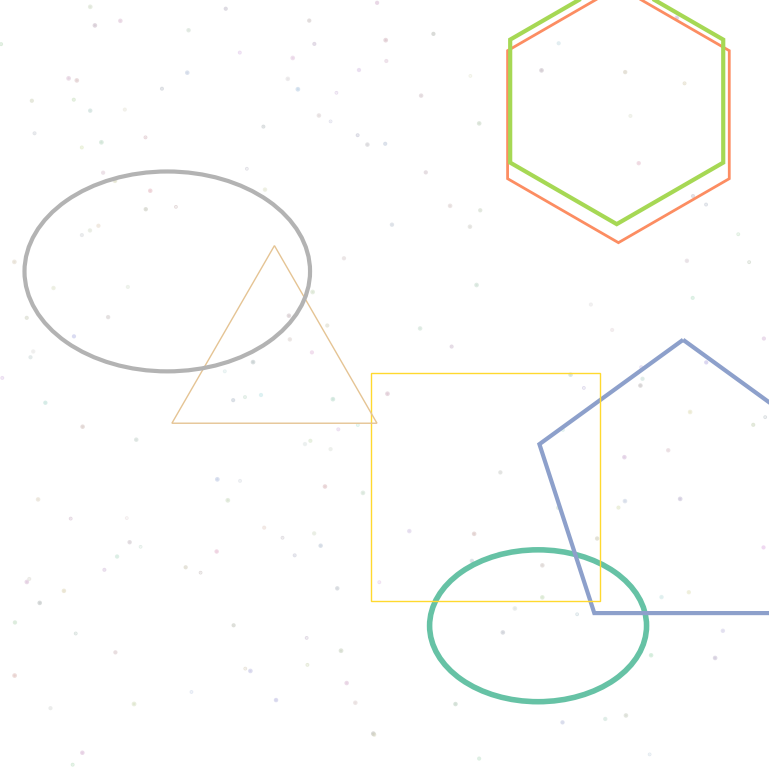[{"shape": "oval", "thickness": 2, "radius": 0.7, "center": [0.699, 0.187]}, {"shape": "hexagon", "thickness": 1, "radius": 0.83, "center": [0.803, 0.851]}, {"shape": "pentagon", "thickness": 1.5, "radius": 0.98, "center": [0.887, 0.363]}, {"shape": "hexagon", "thickness": 1.5, "radius": 0.8, "center": [0.801, 0.869]}, {"shape": "square", "thickness": 0.5, "radius": 0.74, "center": [0.631, 0.367]}, {"shape": "triangle", "thickness": 0.5, "radius": 0.77, "center": [0.356, 0.527]}, {"shape": "oval", "thickness": 1.5, "radius": 0.93, "center": [0.217, 0.647]}]